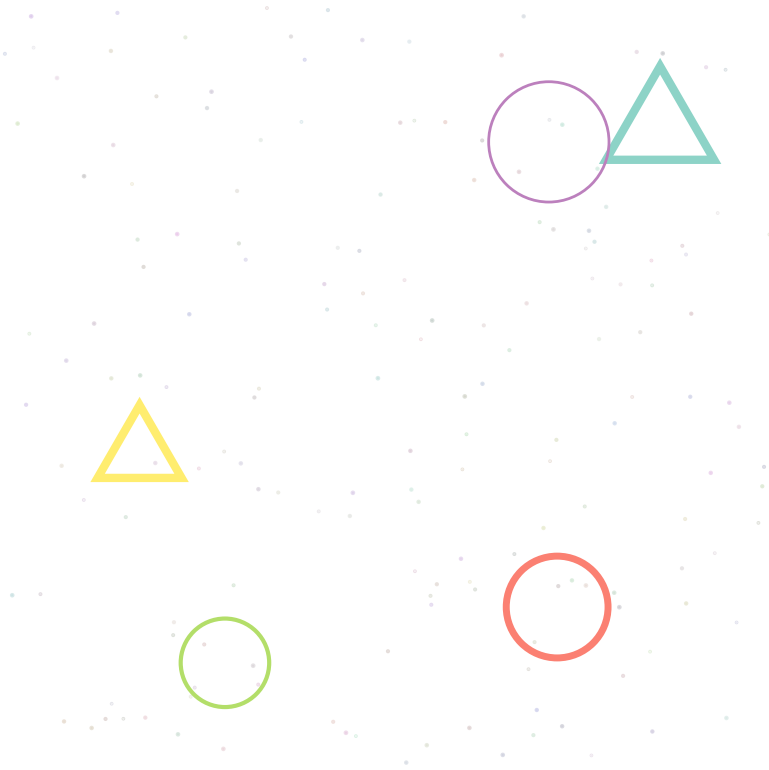[{"shape": "triangle", "thickness": 3, "radius": 0.41, "center": [0.857, 0.833]}, {"shape": "circle", "thickness": 2.5, "radius": 0.33, "center": [0.724, 0.212]}, {"shape": "circle", "thickness": 1.5, "radius": 0.29, "center": [0.292, 0.139]}, {"shape": "circle", "thickness": 1, "radius": 0.39, "center": [0.713, 0.816]}, {"shape": "triangle", "thickness": 3, "radius": 0.31, "center": [0.181, 0.411]}]